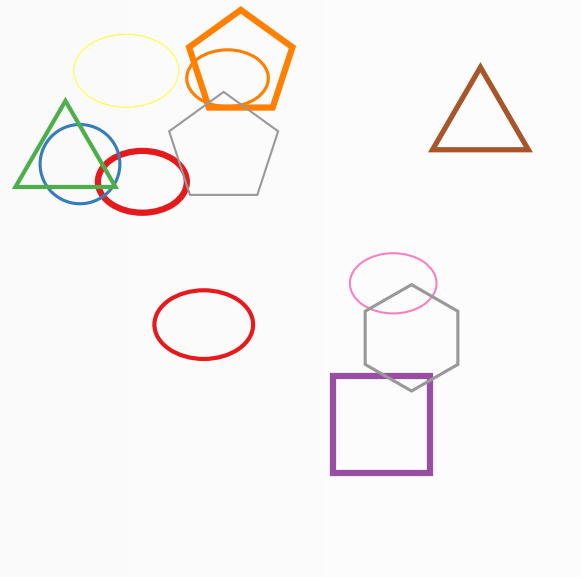[{"shape": "oval", "thickness": 2, "radius": 0.42, "center": [0.351, 0.437]}, {"shape": "oval", "thickness": 3, "radius": 0.38, "center": [0.245, 0.684]}, {"shape": "circle", "thickness": 1.5, "radius": 0.34, "center": [0.138, 0.715]}, {"shape": "triangle", "thickness": 2, "radius": 0.5, "center": [0.113, 0.725]}, {"shape": "square", "thickness": 3, "radius": 0.42, "center": [0.657, 0.264]}, {"shape": "oval", "thickness": 1.5, "radius": 0.35, "center": [0.391, 0.864]}, {"shape": "pentagon", "thickness": 3, "radius": 0.47, "center": [0.414, 0.888]}, {"shape": "oval", "thickness": 0.5, "radius": 0.45, "center": [0.217, 0.877]}, {"shape": "triangle", "thickness": 2.5, "radius": 0.48, "center": [0.827, 0.787]}, {"shape": "oval", "thickness": 1, "radius": 0.37, "center": [0.676, 0.509]}, {"shape": "pentagon", "thickness": 1, "radius": 0.49, "center": [0.385, 0.741]}, {"shape": "hexagon", "thickness": 1.5, "radius": 0.46, "center": [0.708, 0.414]}]